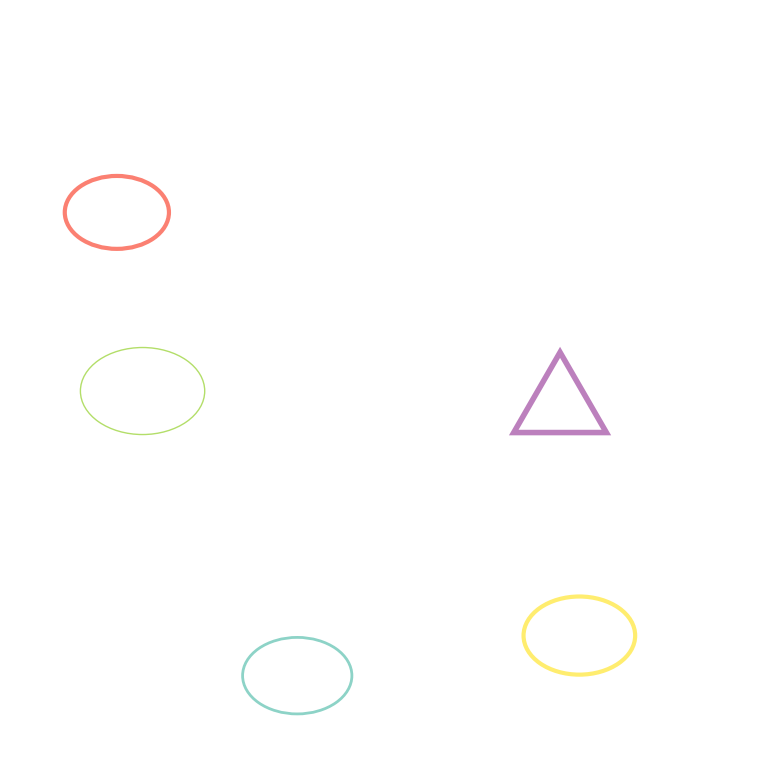[{"shape": "oval", "thickness": 1, "radius": 0.35, "center": [0.386, 0.123]}, {"shape": "oval", "thickness": 1.5, "radius": 0.34, "center": [0.152, 0.724]}, {"shape": "oval", "thickness": 0.5, "radius": 0.4, "center": [0.185, 0.492]}, {"shape": "triangle", "thickness": 2, "radius": 0.35, "center": [0.727, 0.473]}, {"shape": "oval", "thickness": 1.5, "radius": 0.36, "center": [0.752, 0.175]}]